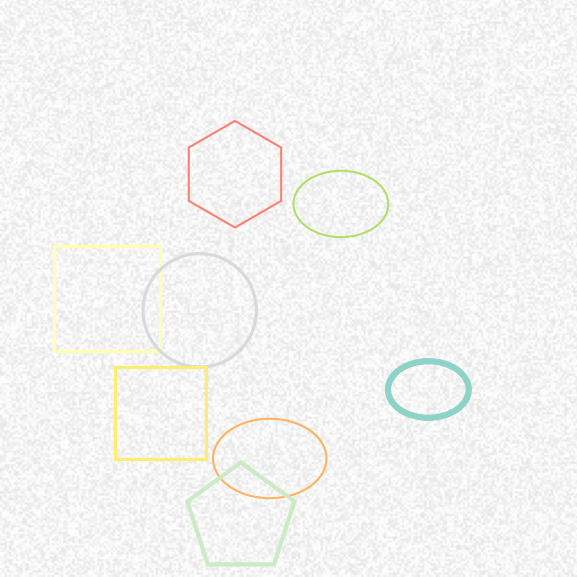[{"shape": "oval", "thickness": 3, "radius": 0.35, "center": [0.742, 0.325]}, {"shape": "square", "thickness": 1.5, "radius": 0.46, "center": [0.186, 0.483]}, {"shape": "hexagon", "thickness": 1, "radius": 0.46, "center": [0.407, 0.697]}, {"shape": "oval", "thickness": 1, "radius": 0.49, "center": [0.467, 0.205]}, {"shape": "oval", "thickness": 1, "radius": 0.41, "center": [0.59, 0.646]}, {"shape": "circle", "thickness": 1.5, "radius": 0.49, "center": [0.346, 0.462]}, {"shape": "pentagon", "thickness": 2, "radius": 0.49, "center": [0.417, 0.101]}, {"shape": "square", "thickness": 1.5, "radius": 0.4, "center": [0.278, 0.284]}]